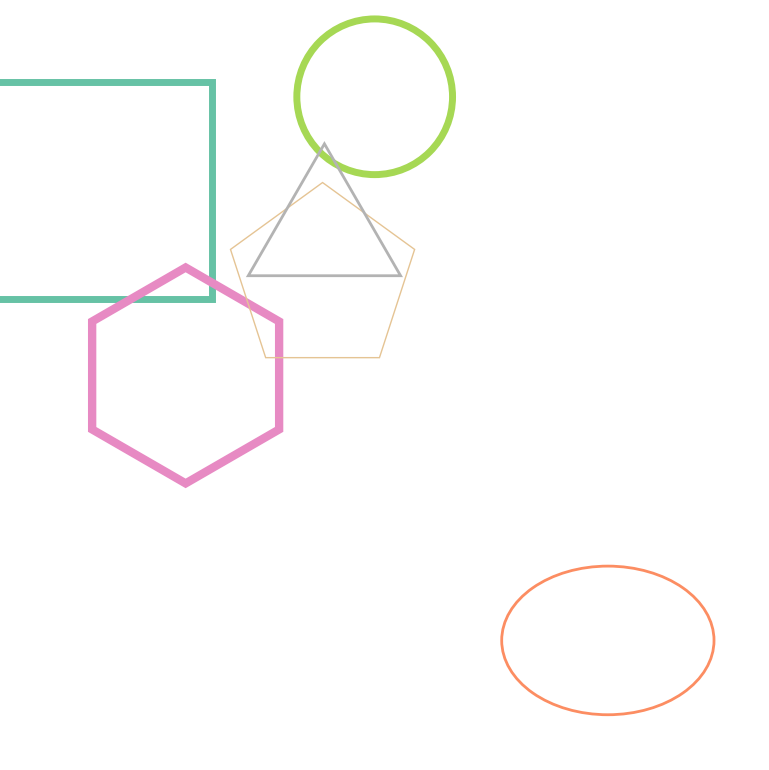[{"shape": "square", "thickness": 2.5, "radius": 0.71, "center": [0.133, 0.753]}, {"shape": "oval", "thickness": 1, "radius": 0.69, "center": [0.789, 0.168]}, {"shape": "hexagon", "thickness": 3, "radius": 0.7, "center": [0.241, 0.512]}, {"shape": "circle", "thickness": 2.5, "radius": 0.51, "center": [0.487, 0.874]}, {"shape": "pentagon", "thickness": 0.5, "radius": 0.63, "center": [0.419, 0.637]}, {"shape": "triangle", "thickness": 1, "radius": 0.57, "center": [0.421, 0.699]}]